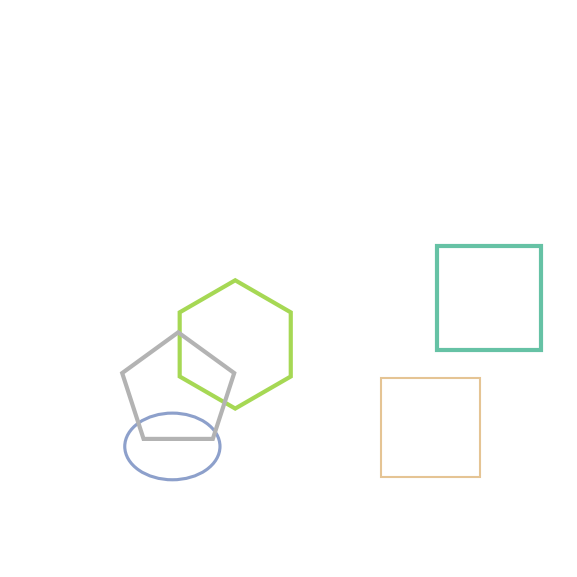[{"shape": "square", "thickness": 2, "radius": 0.45, "center": [0.846, 0.483]}, {"shape": "oval", "thickness": 1.5, "radius": 0.41, "center": [0.298, 0.226]}, {"shape": "hexagon", "thickness": 2, "radius": 0.56, "center": [0.407, 0.403]}, {"shape": "square", "thickness": 1, "radius": 0.43, "center": [0.745, 0.259]}, {"shape": "pentagon", "thickness": 2, "radius": 0.51, "center": [0.309, 0.322]}]